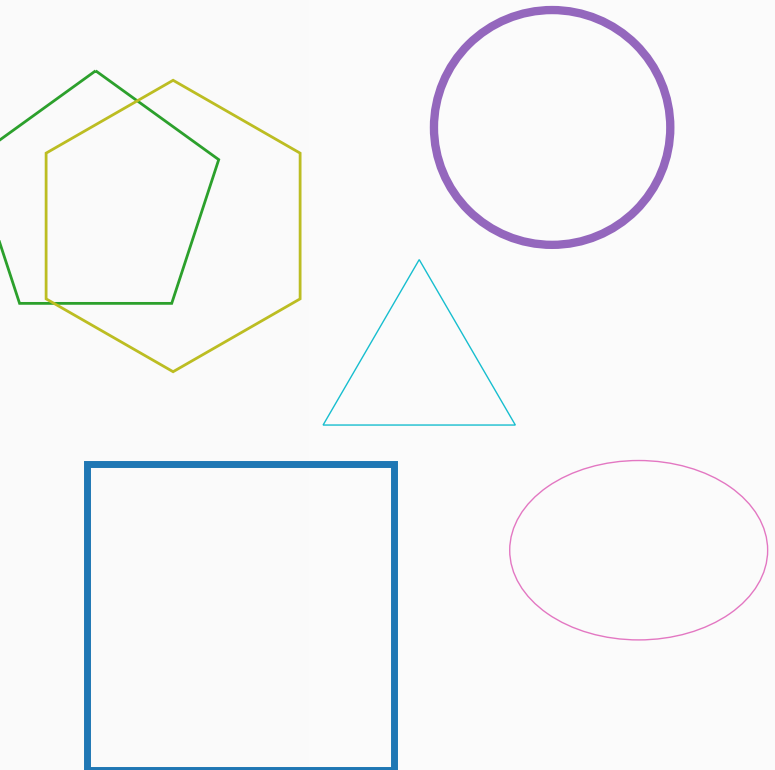[{"shape": "square", "thickness": 2.5, "radius": 0.99, "center": [0.311, 0.199]}, {"shape": "pentagon", "thickness": 1, "radius": 0.83, "center": [0.123, 0.741]}, {"shape": "circle", "thickness": 3, "radius": 0.76, "center": [0.712, 0.834]}, {"shape": "oval", "thickness": 0.5, "radius": 0.83, "center": [0.824, 0.285]}, {"shape": "hexagon", "thickness": 1, "radius": 0.95, "center": [0.223, 0.706]}, {"shape": "triangle", "thickness": 0.5, "radius": 0.72, "center": [0.541, 0.52]}]